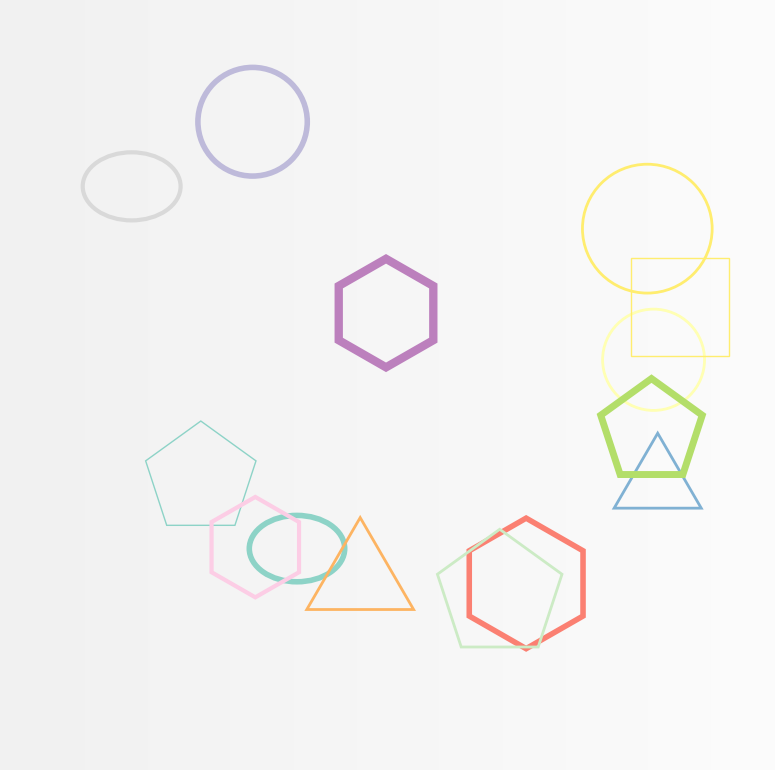[{"shape": "pentagon", "thickness": 0.5, "radius": 0.37, "center": [0.259, 0.378]}, {"shape": "oval", "thickness": 2, "radius": 0.31, "center": [0.383, 0.288]}, {"shape": "circle", "thickness": 1, "radius": 0.33, "center": [0.843, 0.533]}, {"shape": "circle", "thickness": 2, "radius": 0.35, "center": [0.326, 0.842]}, {"shape": "hexagon", "thickness": 2, "radius": 0.42, "center": [0.679, 0.242]}, {"shape": "triangle", "thickness": 1, "radius": 0.32, "center": [0.849, 0.372]}, {"shape": "triangle", "thickness": 1, "radius": 0.4, "center": [0.465, 0.248]}, {"shape": "pentagon", "thickness": 2.5, "radius": 0.34, "center": [0.841, 0.439]}, {"shape": "hexagon", "thickness": 1.5, "radius": 0.33, "center": [0.329, 0.289]}, {"shape": "oval", "thickness": 1.5, "radius": 0.32, "center": [0.17, 0.758]}, {"shape": "hexagon", "thickness": 3, "radius": 0.35, "center": [0.498, 0.593]}, {"shape": "pentagon", "thickness": 1, "radius": 0.42, "center": [0.645, 0.228]}, {"shape": "square", "thickness": 0.5, "radius": 0.32, "center": [0.877, 0.601]}, {"shape": "circle", "thickness": 1, "radius": 0.42, "center": [0.835, 0.703]}]